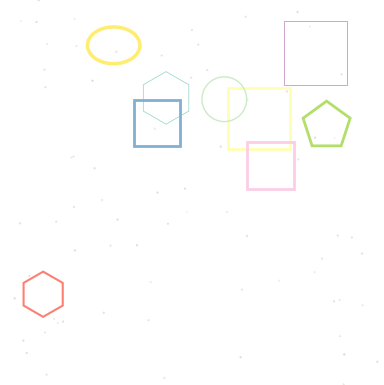[{"shape": "hexagon", "thickness": 0.5, "radius": 0.34, "center": [0.431, 0.746]}, {"shape": "square", "thickness": 2, "radius": 0.4, "center": [0.673, 0.693]}, {"shape": "hexagon", "thickness": 1.5, "radius": 0.29, "center": [0.112, 0.236]}, {"shape": "square", "thickness": 2, "radius": 0.3, "center": [0.407, 0.681]}, {"shape": "pentagon", "thickness": 2, "radius": 0.32, "center": [0.848, 0.673]}, {"shape": "square", "thickness": 2, "radius": 0.31, "center": [0.703, 0.571]}, {"shape": "square", "thickness": 0.5, "radius": 0.41, "center": [0.82, 0.862]}, {"shape": "circle", "thickness": 1, "radius": 0.29, "center": [0.583, 0.742]}, {"shape": "oval", "thickness": 2.5, "radius": 0.34, "center": [0.295, 0.882]}]